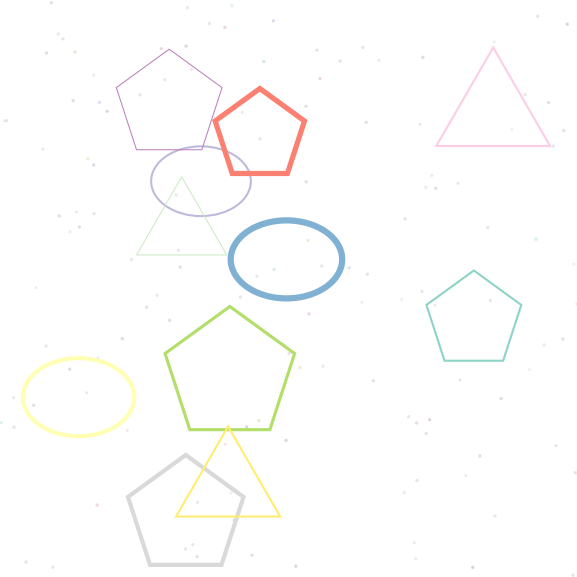[{"shape": "pentagon", "thickness": 1, "radius": 0.43, "center": [0.821, 0.444]}, {"shape": "oval", "thickness": 2, "radius": 0.48, "center": [0.136, 0.311]}, {"shape": "oval", "thickness": 1, "radius": 0.43, "center": [0.348, 0.685]}, {"shape": "pentagon", "thickness": 2.5, "radius": 0.41, "center": [0.45, 0.765]}, {"shape": "oval", "thickness": 3, "radius": 0.48, "center": [0.496, 0.55]}, {"shape": "pentagon", "thickness": 1.5, "radius": 0.59, "center": [0.398, 0.351]}, {"shape": "triangle", "thickness": 1, "radius": 0.57, "center": [0.854, 0.803]}, {"shape": "pentagon", "thickness": 2, "radius": 0.53, "center": [0.322, 0.106]}, {"shape": "pentagon", "thickness": 0.5, "radius": 0.48, "center": [0.293, 0.818]}, {"shape": "triangle", "thickness": 0.5, "radius": 0.45, "center": [0.315, 0.603]}, {"shape": "triangle", "thickness": 1, "radius": 0.52, "center": [0.395, 0.157]}]